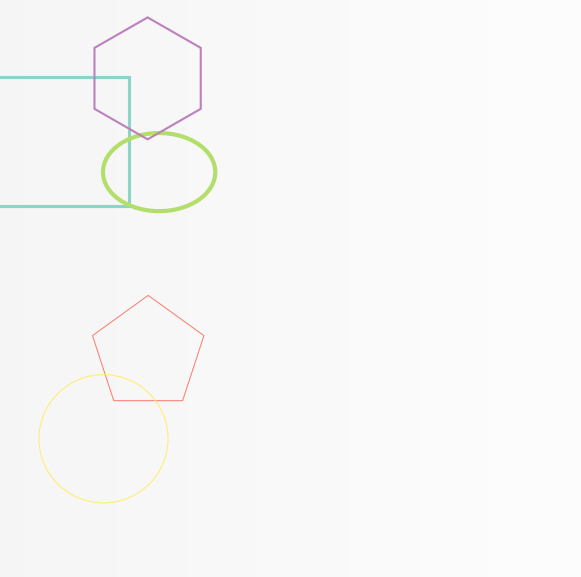[{"shape": "square", "thickness": 1.5, "radius": 0.56, "center": [0.11, 0.754]}, {"shape": "pentagon", "thickness": 0.5, "radius": 0.5, "center": [0.255, 0.387]}, {"shape": "oval", "thickness": 2, "radius": 0.48, "center": [0.274, 0.701]}, {"shape": "hexagon", "thickness": 1, "radius": 0.53, "center": [0.254, 0.863]}, {"shape": "circle", "thickness": 0.5, "radius": 0.56, "center": [0.178, 0.239]}]